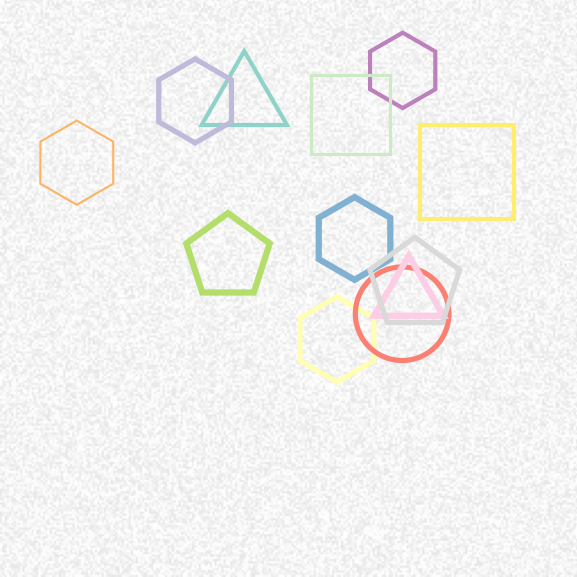[{"shape": "triangle", "thickness": 2, "radius": 0.43, "center": [0.423, 0.825]}, {"shape": "hexagon", "thickness": 2.5, "radius": 0.37, "center": [0.583, 0.411]}, {"shape": "hexagon", "thickness": 2.5, "radius": 0.36, "center": [0.338, 0.824]}, {"shape": "circle", "thickness": 2.5, "radius": 0.41, "center": [0.696, 0.456]}, {"shape": "hexagon", "thickness": 3, "radius": 0.36, "center": [0.614, 0.586]}, {"shape": "hexagon", "thickness": 1, "radius": 0.36, "center": [0.133, 0.717]}, {"shape": "pentagon", "thickness": 3, "radius": 0.38, "center": [0.395, 0.554]}, {"shape": "triangle", "thickness": 3, "radius": 0.35, "center": [0.708, 0.487]}, {"shape": "pentagon", "thickness": 2.5, "radius": 0.41, "center": [0.718, 0.507]}, {"shape": "hexagon", "thickness": 2, "radius": 0.33, "center": [0.697, 0.877]}, {"shape": "square", "thickness": 1.5, "radius": 0.34, "center": [0.607, 0.801]}, {"shape": "square", "thickness": 2, "radius": 0.41, "center": [0.808, 0.701]}]